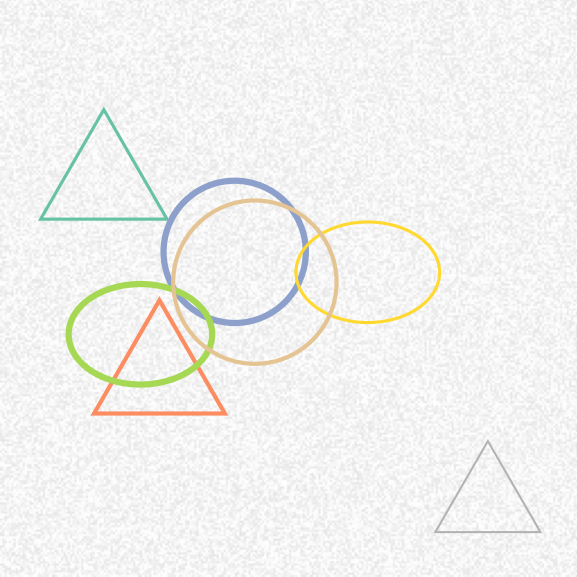[{"shape": "triangle", "thickness": 1.5, "radius": 0.63, "center": [0.18, 0.683]}, {"shape": "triangle", "thickness": 2, "radius": 0.65, "center": [0.276, 0.348]}, {"shape": "circle", "thickness": 3, "radius": 0.62, "center": [0.406, 0.563]}, {"shape": "oval", "thickness": 3, "radius": 0.62, "center": [0.243, 0.42]}, {"shape": "oval", "thickness": 1.5, "radius": 0.62, "center": [0.637, 0.528]}, {"shape": "circle", "thickness": 2, "radius": 0.71, "center": [0.441, 0.511]}, {"shape": "triangle", "thickness": 1, "radius": 0.53, "center": [0.845, 0.13]}]